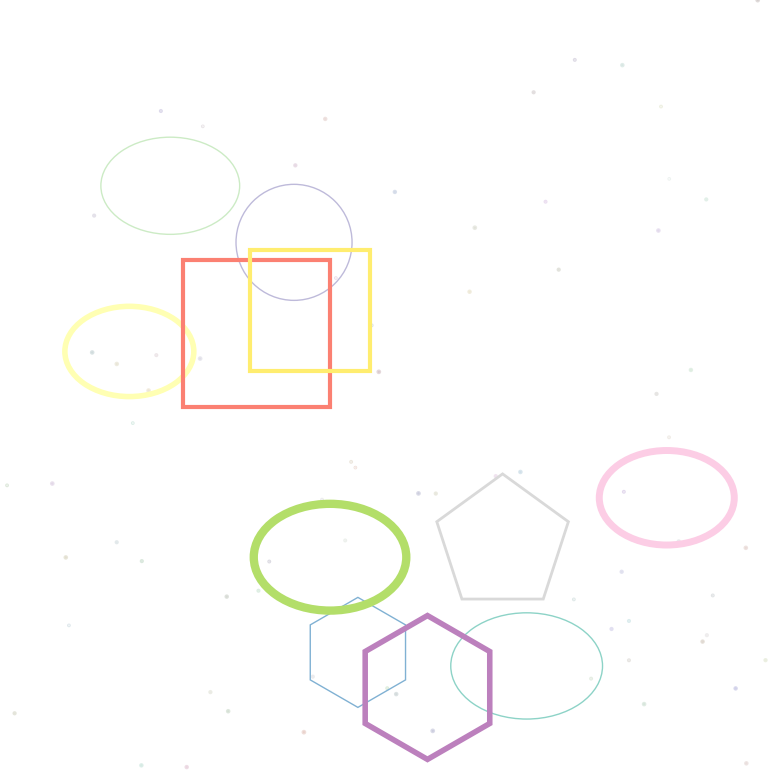[{"shape": "oval", "thickness": 0.5, "radius": 0.49, "center": [0.684, 0.135]}, {"shape": "oval", "thickness": 2, "radius": 0.42, "center": [0.168, 0.544]}, {"shape": "circle", "thickness": 0.5, "radius": 0.38, "center": [0.382, 0.685]}, {"shape": "square", "thickness": 1.5, "radius": 0.48, "center": [0.333, 0.567]}, {"shape": "hexagon", "thickness": 0.5, "radius": 0.36, "center": [0.465, 0.153]}, {"shape": "oval", "thickness": 3, "radius": 0.5, "center": [0.429, 0.276]}, {"shape": "oval", "thickness": 2.5, "radius": 0.44, "center": [0.866, 0.354]}, {"shape": "pentagon", "thickness": 1, "radius": 0.45, "center": [0.653, 0.295]}, {"shape": "hexagon", "thickness": 2, "radius": 0.47, "center": [0.555, 0.107]}, {"shape": "oval", "thickness": 0.5, "radius": 0.45, "center": [0.221, 0.759]}, {"shape": "square", "thickness": 1.5, "radius": 0.39, "center": [0.403, 0.597]}]